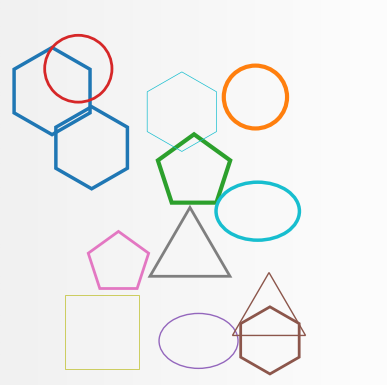[{"shape": "hexagon", "thickness": 2.5, "radius": 0.57, "center": [0.134, 0.763]}, {"shape": "hexagon", "thickness": 2.5, "radius": 0.53, "center": [0.236, 0.616]}, {"shape": "circle", "thickness": 3, "radius": 0.41, "center": [0.659, 0.748]}, {"shape": "pentagon", "thickness": 3, "radius": 0.49, "center": [0.501, 0.553]}, {"shape": "circle", "thickness": 2, "radius": 0.43, "center": [0.202, 0.821]}, {"shape": "oval", "thickness": 1, "radius": 0.51, "center": [0.512, 0.115]}, {"shape": "triangle", "thickness": 1, "radius": 0.54, "center": [0.694, 0.183]}, {"shape": "hexagon", "thickness": 2, "radius": 0.44, "center": [0.697, 0.116]}, {"shape": "pentagon", "thickness": 2, "radius": 0.41, "center": [0.306, 0.317]}, {"shape": "triangle", "thickness": 2, "radius": 0.6, "center": [0.49, 0.342]}, {"shape": "square", "thickness": 0.5, "radius": 0.48, "center": [0.263, 0.137]}, {"shape": "hexagon", "thickness": 0.5, "radius": 0.52, "center": [0.469, 0.71]}, {"shape": "oval", "thickness": 2.5, "radius": 0.54, "center": [0.665, 0.451]}]